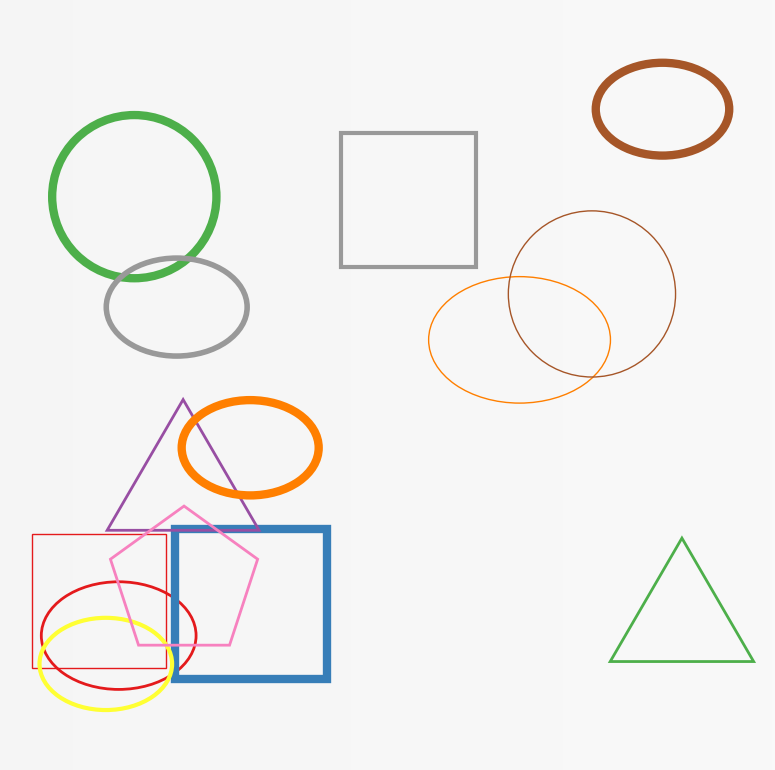[{"shape": "oval", "thickness": 1, "radius": 0.5, "center": [0.153, 0.175]}, {"shape": "square", "thickness": 0.5, "radius": 0.43, "center": [0.127, 0.219]}, {"shape": "square", "thickness": 3, "radius": 0.49, "center": [0.324, 0.216]}, {"shape": "triangle", "thickness": 1, "radius": 0.53, "center": [0.88, 0.194]}, {"shape": "circle", "thickness": 3, "radius": 0.53, "center": [0.173, 0.745]}, {"shape": "triangle", "thickness": 1, "radius": 0.57, "center": [0.236, 0.368]}, {"shape": "oval", "thickness": 3, "radius": 0.44, "center": [0.323, 0.418]}, {"shape": "oval", "thickness": 0.5, "radius": 0.59, "center": [0.67, 0.559]}, {"shape": "oval", "thickness": 1.5, "radius": 0.43, "center": [0.137, 0.138]}, {"shape": "circle", "thickness": 0.5, "radius": 0.54, "center": [0.764, 0.618]}, {"shape": "oval", "thickness": 3, "radius": 0.43, "center": [0.855, 0.858]}, {"shape": "pentagon", "thickness": 1, "radius": 0.5, "center": [0.237, 0.243]}, {"shape": "oval", "thickness": 2, "radius": 0.45, "center": [0.228, 0.601]}, {"shape": "square", "thickness": 1.5, "radius": 0.43, "center": [0.528, 0.741]}]